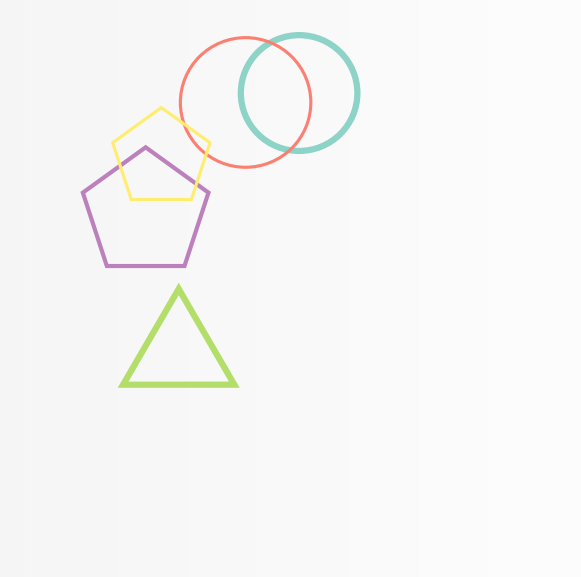[{"shape": "circle", "thickness": 3, "radius": 0.5, "center": [0.515, 0.838]}, {"shape": "circle", "thickness": 1.5, "radius": 0.56, "center": [0.423, 0.822]}, {"shape": "triangle", "thickness": 3, "radius": 0.55, "center": [0.307, 0.388]}, {"shape": "pentagon", "thickness": 2, "radius": 0.57, "center": [0.251, 0.63]}, {"shape": "pentagon", "thickness": 1.5, "radius": 0.44, "center": [0.278, 0.725]}]